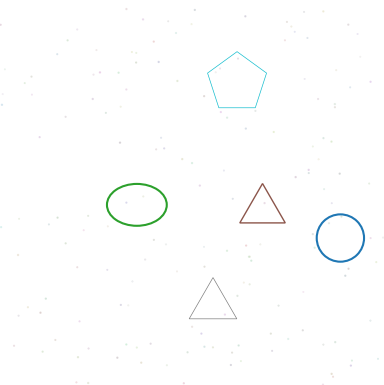[{"shape": "circle", "thickness": 1.5, "radius": 0.31, "center": [0.884, 0.382]}, {"shape": "oval", "thickness": 1.5, "radius": 0.39, "center": [0.355, 0.468]}, {"shape": "triangle", "thickness": 1, "radius": 0.34, "center": [0.682, 0.455]}, {"shape": "triangle", "thickness": 0.5, "radius": 0.36, "center": [0.553, 0.208]}, {"shape": "pentagon", "thickness": 0.5, "radius": 0.4, "center": [0.616, 0.785]}]